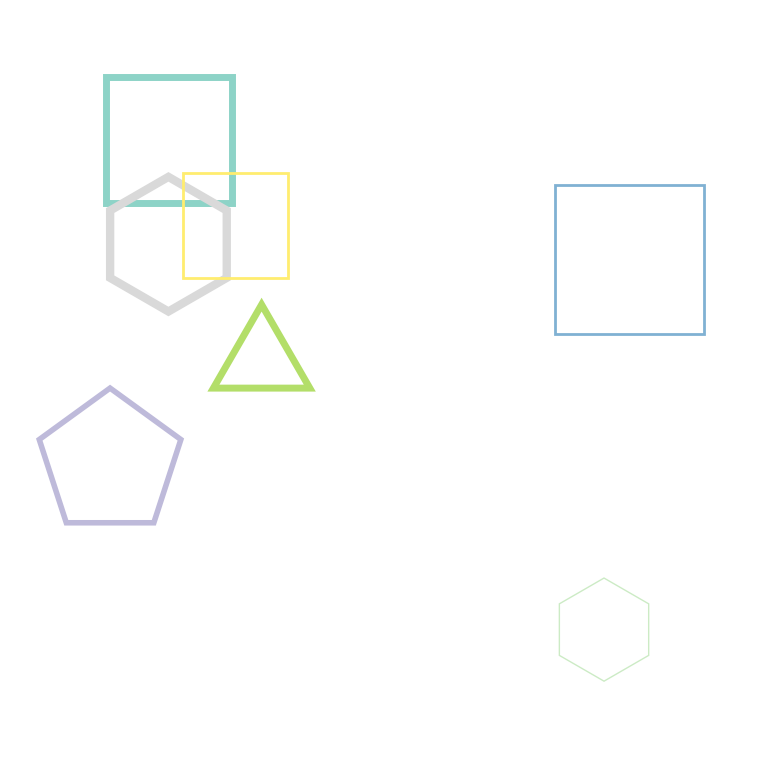[{"shape": "square", "thickness": 2.5, "radius": 0.41, "center": [0.22, 0.819]}, {"shape": "pentagon", "thickness": 2, "radius": 0.48, "center": [0.143, 0.399]}, {"shape": "square", "thickness": 1, "radius": 0.48, "center": [0.817, 0.663]}, {"shape": "triangle", "thickness": 2.5, "radius": 0.36, "center": [0.34, 0.532]}, {"shape": "hexagon", "thickness": 3, "radius": 0.44, "center": [0.219, 0.683]}, {"shape": "hexagon", "thickness": 0.5, "radius": 0.33, "center": [0.784, 0.182]}, {"shape": "square", "thickness": 1, "radius": 0.34, "center": [0.306, 0.707]}]